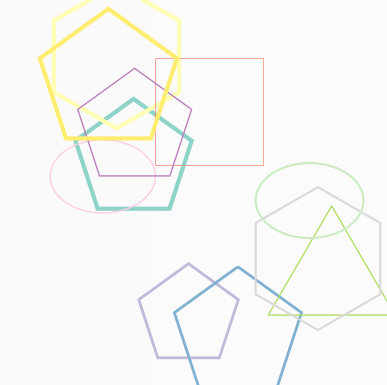[{"shape": "pentagon", "thickness": 3, "radius": 0.79, "center": [0.345, 0.585]}, {"shape": "hexagon", "thickness": 3, "radius": 0.93, "center": [0.301, 0.853]}, {"shape": "pentagon", "thickness": 2, "radius": 0.68, "center": [0.487, 0.18]}, {"shape": "square", "thickness": 0.5, "radius": 0.69, "center": [0.539, 0.711]}, {"shape": "pentagon", "thickness": 2, "radius": 0.86, "center": [0.614, 0.135]}, {"shape": "triangle", "thickness": 1, "radius": 0.95, "center": [0.856, 0.276]}, {"shape": "oval", "thickness": 1, "radius": 0.68, "center": [0.265, 0.542]}, {"shape": "hexagon", "thickness": 1.5, "radius": 0.93, "center": [0.82, 0.328]}, {"shape": "pentagon", "thickness": 1, "radius": 0.77, "center": [0.348, 0.668]}, {"shape": "oval", "thickness": 1.5, "radius": 0.7, "center": [0.799, 0.479]}, {"shape": "pentagon", "thickness": 3, "radius": 0.93, "center": [0.28, 0.791]}]